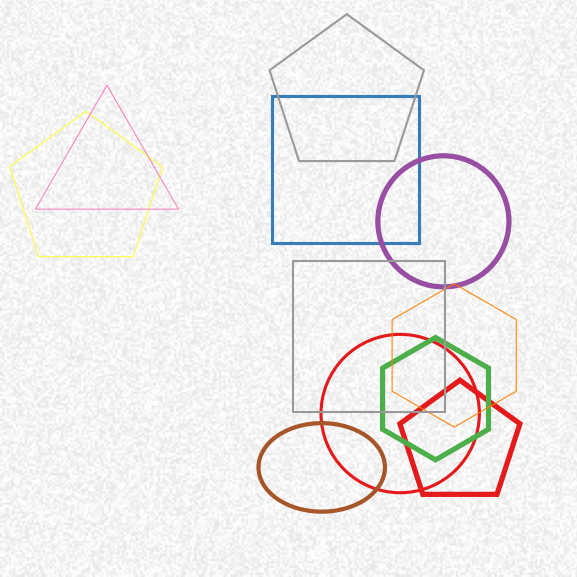[{"shape": "circle", "thickness": 1.5, "radius": 0.69, "center": [0.693, 0.283]}, {"shape": "pentagon", "thickness": 2.5, "radius": 0.55, "center": [0.796, 0.232]}, {"shape": "square", "thickness": 1.5, "radius": 0.64, "center": [0.599, 0.705]}, {"shape": "hexagon", "thickness": 2.5, "radius": 0.53, "center": [0.754, 0.309]}, {"shape": "circle", "thickness": 2.5, "radius": 0.57, "center": [0.768, 0.616]}, {"shape": "hexagon", "thickness": 0.5, "radius": 0.62, "center": [0.786, 0.384]}, {"shape": "pentagon", "thickness": 0.5, "radius": 0.7, "center": [0.149, 0.667]}, {"shape": "oval", "thickness": 2, "radius": 0.55, "center": [0.557, 0.19]}, {"shape": "triangle", "thickness": 0.5, "radius": 0.72, "center": [0.185, 0.709]}, {"shape": "square", "thickness": 1, "radius": 0.66, "center": [0.639, 0.416]}, {"shape": "pentagon", "thickness": 1, "radius": 0.7, "center": [0.6, 0.834]}]